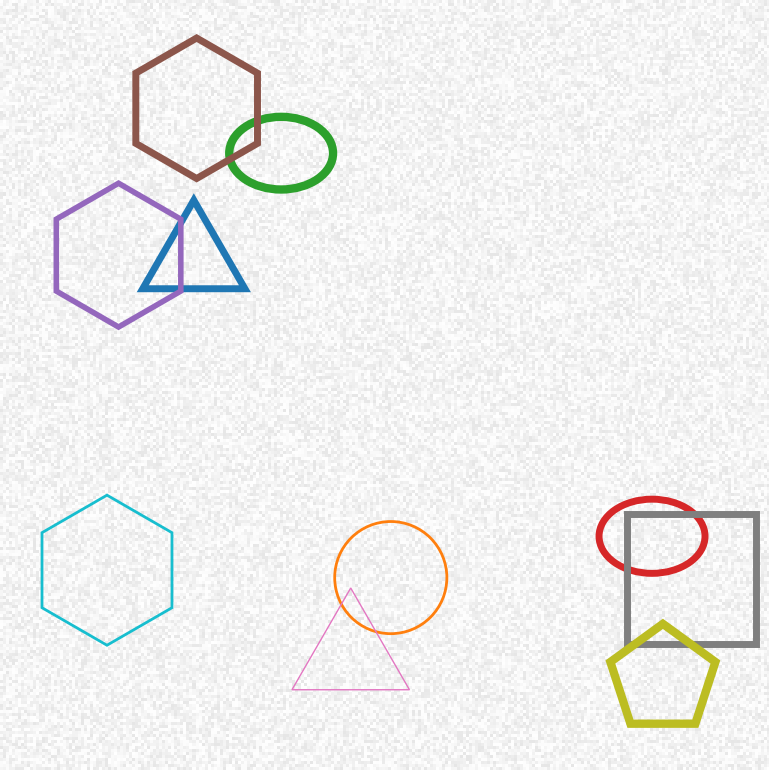[{"shape": "triangle", "thickness": 2.5, "radius": 0.38, "center": [0.252, 0.663]}, {"shape": "circle", "thickness": 1, "radius": 0.36, "center": [0.508, 0.25]}, {"shape": "oval", "thickness": 3, "radius": 0.34, "center": [0.365, 0.801]}, {"shape": "oval", "thickness": 2.5, "radius": 0.34, "center": [0.847, 0.304]}, {"shape": "hexagon", "thickness": 2, "radius": 0.47, "center": [0.154, 0.669]}, {"shape": "hexagon", "thickness": 2.5, "radius": 0.46, "center": [0.255, 0.859]}, {"shape": "triangle", "thickness": 0.5, "radius": 0.44, "center": [0.455, 0.148]}, {"shape": "square", "thickness": 2.5, "radius": 0.42, "center": [0.898, 0.248]}, {"shape": "pentagon", "thickness": 3, "radius": 0.36, "center": [0.861, 0.118]}, {"shape": "hexagon", "thickness": 1, "radius": 0.49, "center": [0.139, 0.259]}]